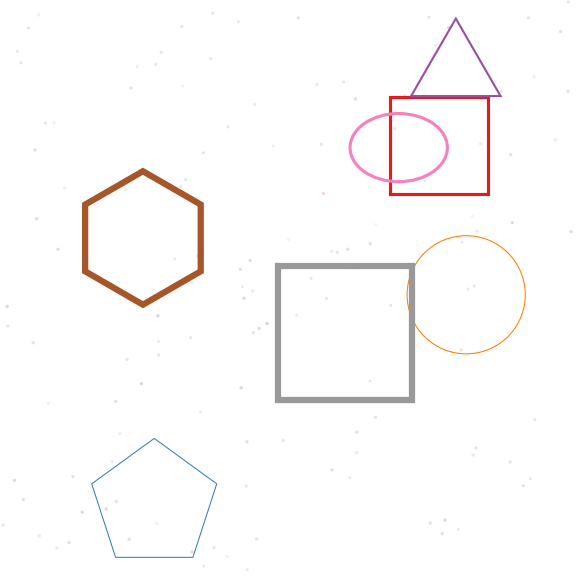[{"shape": "square", "thickness": 1.5, "radius": 0.42, "center": [0.76, 0.748]}, {"shape": "pentagon", "thickness": 0.5, "radius": 0.57, "center": [0.267, 0.126]}, {"shape": "triangle", "thickness": 1, "radius": 0.45, "center": [0.789, 0.878]}, {"shape": "circle", "thickness": 0.5, "radius": 0.51, "center": [0.807, 0.489]}, {"shape": "hexagon", "thickness": 3, "radius": 0.58, "center": [0.248, 0.587]}, {"shape": "oval", "thickness": 1.5, "radius": 0.42, "center": [0.69, 0.744]}, {"shape": "square", "thickness": 3, "radius": 0.58, "center": [0.598, 0.422]}]